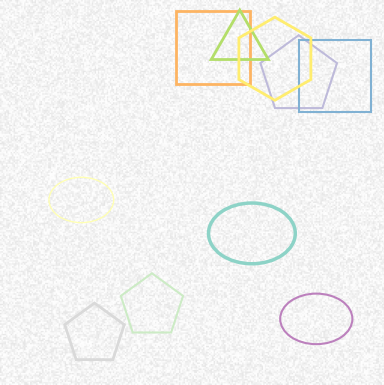[{"shape": "oval", "thickness": 2.5, "radius": 0.56, "center": [0.654, 0.394]}, {"shape": "oval", "thickness": 1, "radius": 0.42, "center": [0.211, 0.481]}, {"shape": "pentagon", "thickness": 1.5, "radius": 0.52, "center": [0.776, 0.804]}, {"shape": "square", "thickness": 1.5, "radius": 0.47, "center": [0.87, 0.802]}, {"shape": "square", "thickness": 2, "radius": 0.47, "center": [0.553, 0.876]}, {"shape": "triangle", "thickness": 2, "radius": 0.43, "center": [0.623, 0.888]}, {"shape": "pentagon", "thickness": 2, "radius": 0.41, "center": [0.245, 0.132]}, {"shape": "oval", "thickness": 1.5, "radius": 0.47, "center": [0.822, 0.172]}, {"shape": "pentagon", "thickness": 1.5, "radius": 0.42, "center": [0.395, 0.205]}, {"shape": "hexagon", "thickness": 2, "radius": 0.54, "center": [0.714, 0.847]}]